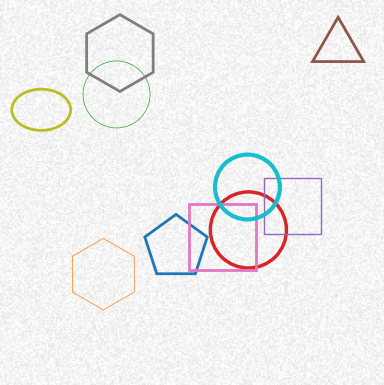[{"shape": "pentagon", "thickness": 2, "radius": 0.43, "center": [0.457, 0.358]}, {"shape": "hexagon", "thickness": 0.5, "radius": 0.46, "center": [0.268, 0.288]}, {"shape": "circle", "thickness": 0.5, "radius": 0.44, "center": [0.303, 0.755]}, {"shape": "circle", "thickness": 2.5, "radius": 0.49, "center": [0.645, 0.403]}, {"shape": "square", "thickness": 1, "radius": 0.37, "center": [0.76, 0.464]}, {"shape": "triangle", "thickness": 2, "radius": 0.38, "center": [0.878, 0.878]}, {"shape": "square", "thickness": 2, "radius": 0.43, "center": [0.578, 0.384]}, {"shape": "hexagon", "thickness": 2, "radius": 0.5, "center": [0.311, 0.862]}, {"shape": "oval", "thickness": 2, "radius": 0.38, "center": [0.107, 0.715]}, {"shape": "circle", "thickness": 3, "radius": 0.42, "center": [0.643, 0.514]}]